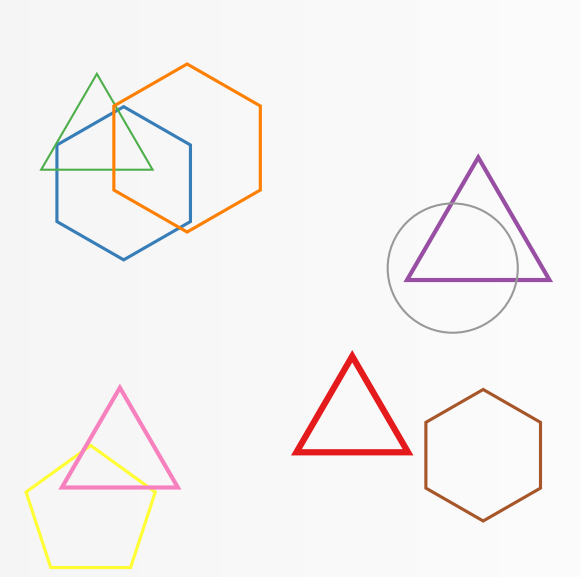[{"shape": "triangle", "thickness": 3, "radius": 0.55, "center": [0.606, 0.271]}, {"shape": "hexagon", "thickness": 1.5, "radius": 0.66, "center": [0.213, 0.682]}, {"shape": "triangle", "thickness": 1, "radius": 0.55, "center": [0.167, 0.761]}, {"shape": "triangle", "thickness": 2, "radius": 0.71, "center": [0.823, 0.585]}, {"shape": "hexagon", "thickness": 1.5, "radius": 0.73, "center": [0.322, 0.743]}, {"shape": "pentagon", "thickness": 1.5, "radius": 0.58, "center": [0.156, 0.111]}, {"shape": "hexagon", "thickness": 1.5, "radius": 0.57, "center": [0.831, 0.211]}, {"shape": "triangle", "thickness": 2, "radius": 0.58, "center": [0.206, 0.213]}, {"shape": "circle", "thickness": 1, "radius": 0.56, "center": [0.779, 0.535]}]